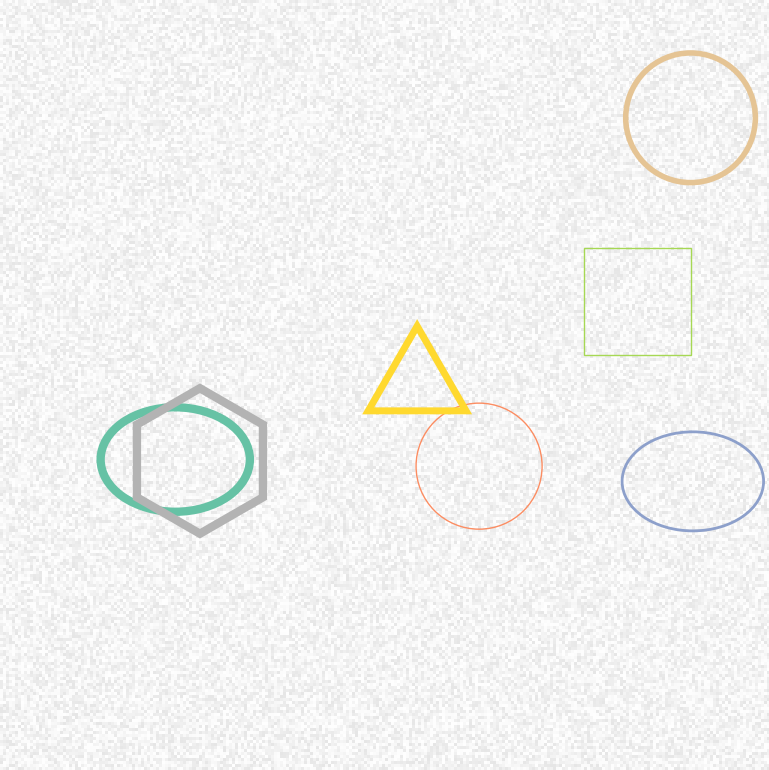[{"shape": "oval", "thickness": 3, "radius": 0.48, "center": [0.228, 0.403]}, {"shape": "circle", "thickness": 0.5, "radius": 0.41, "center": [0.622, 0.395]}, {"shape": "oval", "thickness": 1, "radius": 0.46, "center": [0.9, 0.375]}, {"shape": "square", "thickness": 0.5, "radius": 0.35, "center": [0.828, 0.608]}, {"shape": "triangle", "thickness": 2.5, "radius": 0.37, "center": [0.542, 0.503]}, {"shape": "circle", "thickness": 2, "radius": 0.42, "center": [0.897, 0.847]}, {"shape": "hexagon", "thickness": 3, "radius": 0.47, "center": [0.26, 0.401]}]